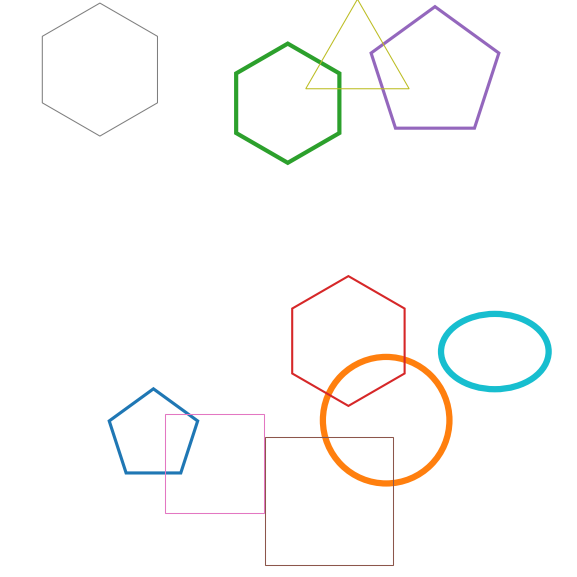[{"shape": "pentagon", "thickness": 1.5, "radius": 0.4, "center": [0.266, 0.245]}, {"shape": "circle", "thickness": 3, "radius": 0.55, "center": [0.669, 0.272]}, {"shape": "hexagon", "thickness": 2, "radius": 0.52, "center": [0.498, 0.82]}, {"shape": "hexagon", "thickness": 1, "radius": 0.56, "center": [0.603, 0.409]}, {"shape": "pentagon", "thickness": 1.5, "radius": 0.58, "center": [0.753, 0.871]}, {"shape": "square", "thickness": 0.5, "radius": 0.56, "center": [0.569, 0.131]}, {"shape": "square", "thickness": 0.5, "radius": 0.43, "center": [0.371, 0.196]}, {"shape": "hexagon", "thickness": 0.5, "radius": 0.58, "center": [0.173, 0.879]}, {"shape": "triangle", "thickness": 0.5, "radius": 0.52, "center": [0.619, 0.897]}, {"shape": "oval", "thickness": 3, "radius": 0.47, "center": [0.857, 0.39]}]